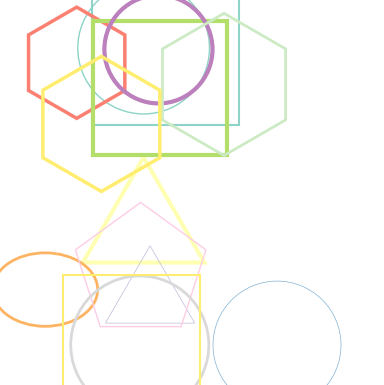[{"shape": "square", "thickness": 1.5, "radius": 0.96, "center": [0.43, 0.866]}, {"shape": "circle", "thickness": 1, "radius": 0.86, "center": [0.373, 0.875]}, {"shape": "triangle", "thickness": 3, "radius": 0.91, "center": [0.373, 0.409]}, {"shape": "triangle", "thickness": 0.5, "radius": 0.67, "center": [0.39, 0.228]}, {"shape": "hexagon", "thickness": 2.5, "radius": 0.72, "center": [0.199, 0.837]}, {"shape": "circle", "thickness": 0.5, "radius": 0.83, "center": [0.72, 0.104]}, {"shape": "oval", "thickness": 2, "radius": 0.68, "center": [0.117, 0.248]}, {"shape": "square", "thickness": 3, "radius": 0.87, "center": [0.415, 0.771]}, {"shape": "pentagon", "thickness": 1, "radius": 0.89, "center": [0.365, 0.296]}, {"shape": "circle", "thickness": 2, "radius": 0.9, "center": [0.363, 0.104]}, {"shape": "circle", "thickness": 3, "radius": 0.7, "center": [0.412, 0.872]}, {"shape": "hexagon", "thickness": 2, "radius": 0.92, "center": [0.582, 0.781]}, {"shape": "hexagon", "thickness": 2.5, "radius": 0.88, "center": [0.263, 0.678]}, {"shape": "square", "thickness": 1.5, "radius": 0.89, "center": [0.342, 0.106]}]